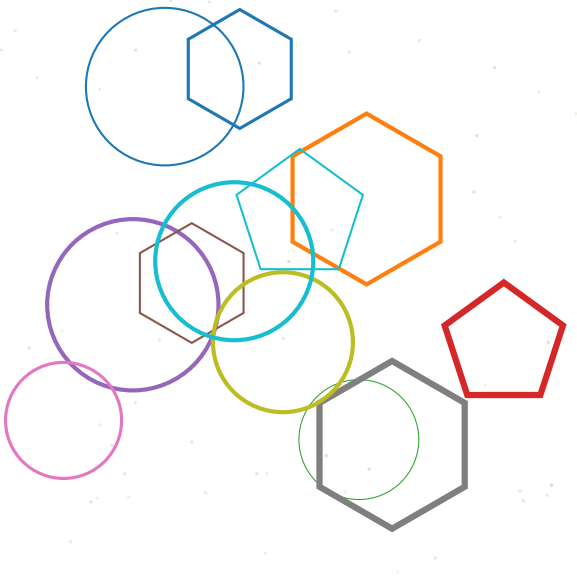[{"shape": "hexagon", "thickness": 1.5, "radius": 0.51, "center": [0.415, 0.88]}, {"shape": "circle", "thickness": 1, "radius": 0.68, "center": [0.285, 0.849]}, {"shape": "hexagon", "thickness": 2, "radius": 0.74, "center": [0.635, 0.655]}, {"shape": "circle", "thickness": 0.5, "radius": 0.52, "center": [0.621, 0.238]}, {"shape": "pentagon", "thickness": 3, "radius": 0.54, "center": [0.872, 0.402]}, {"shape": "circle", "thickness": 2, "radius": 0.74, "center": [0.23, 0.471]}, {"shape": "hexagon", "thickness": 1, "radius": 0.52, "center": [0.332, 0.509]}, {"shape": "circle", "thickness": 1.5, "radius": 0.5, "center": [0.11, 0.271]}, {"shape": "hexagon", "thickness": 3, "radius": 0.73, "center": [0.679, 0.229]}, {"shape": "circle", "thickness": 2, "radius": 0.61, "center": [0.49, 0.407]}, {"shape": "pentagon", "thickness": 1, "radius": 0.58, "center": [0.519, 0.626]}, {"shape": "circle", "thickness": 2, "radius": 0.68, "center": [0.406, 0.547]}]